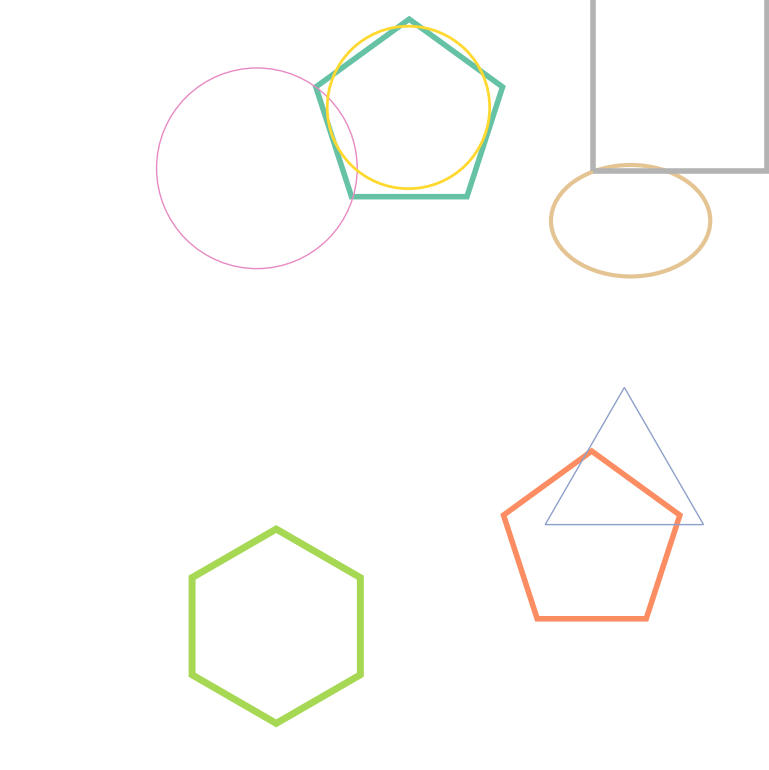[{"shape": "pentagon", "thickness": 2, "radius": 0.64, "center": [0.531, 0.848]}, {"shape": "pentagon", "thickness": 2, "radius": 0.6, "center": [0.768, 0.294]}, {"shape": "triangle", "thickness": 0.5, "radius": 0.59, "center": [0.811, 0.378]}, {"shape": "circle", "thickness": 0.5, "radius": 0.65, "center": [0.334, 0.781]}, {"shape": "hexagon", "thickness": 2.5, "radius": 0.63, "center": [0.359, 0.187]}, {"shape": "circle", "thickness": 1, "radius": 0.53, "center": [0.53, 0.86]}, {"shape": "oval", "thickness": 1.5, "radius": 0.52, "center": [0.819, 0.713]}, {"shape": "square", "thickness": 2, "radius": 0.56, "center": [0.883, 0.89]}]